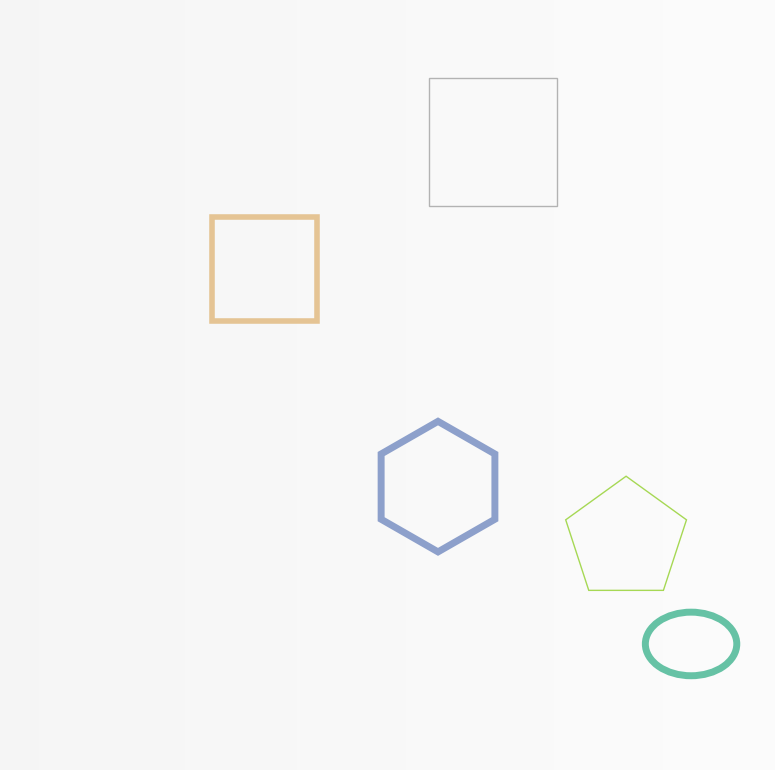[{"shape": "oval", "thickness": 2.5, "radius": 0.29, "center": [0.892, 0.164]}, {"shape": "hexagon", "thickness": 2.5, "radius": 0.42, "center": [0.565, 0.368]}, {"shape": "pentagon", "thickness": 0.5, "radius": 0.41, "center": [0.808, 0.3]}, {"shape": "square", "thickness": 2, "radius": 0.34, "center": [0.341, 0.65]}, {"shape": "square", "thickness": 0.5, "radius": 0.42, "center": [0.636, 0.816]}]